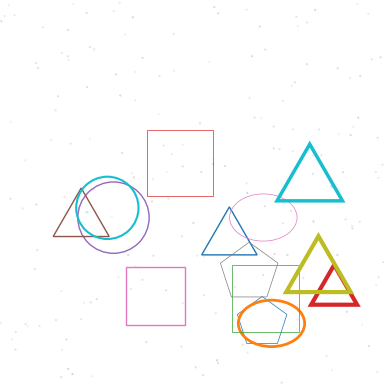[{"shape": "triangle", "thickness": 1, "radius": 0.42, "center": [0.596, 0.38]}, {"shape": "pentagon", "thickness": 0.5, "radius": 0.34, "center": [0.681, 0.162]}, {"shape": "oval", "thickness": 2, "radius": 0.43, "center": [0.705, 0.16]}, {"shape": "square", "thickness": 0.5, "radius": 0.43, "center": [0.689, 0.225]}, {"shape": "square", "thickness": 0.5, "radius": 0.43, "center": [0.467, 0.577]}, {"shape": "triangle", "thickness": 3, "radius": 0.34, "center": [0.868, 0.243]}, {"shape": "circle", "thickness": 1, "radius": 0.46, "center": [0.295, 0.435]}, {"shape": "triangle", "thickness": 1, "radius": 0.42, "center": [0.211, 0.428]}, {"shape": "oval", "thickness": 0.5, "radius": 0.44, "center": [0.684, 0.435]}, {"shape": "square", "thickness": 1, "radius": 0.38, "center": [0.404, 0.232]}, {"shape": "pentagon", "thickness": 0.5, "radius": 0.39, "center": [0.647, 0.292]}, {"shape": "triangle", "thickness": 3, "radius": 0.48, "center": [0.827, 0.29]}, {"shape": "circle", "thickness": 1.5, "radius": 0.4, "center": [0.279, 0.46]}, {"shape": "triangle", "thickness": 2.5, "radius": 0.49, "center": [0.805, 0.527]}]